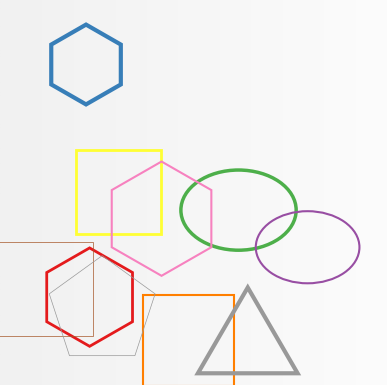[{"shape": "hexagon", "thickness": 2, "radius": 0.64, "center": [0.231, 0.228]}, {"shape": "hexagon", "thickness": 3, "radius": 0.52, "center": [0.222, 0.832]}, {"shape": "oval", "thickness": 2.5, "radius": 0.74, "center": [0.616, 0.454]}, {"shape": "oval", "thickness": 1.5, "radius": 0.67, "center": [0.794, 0.358]}, {"shape": "square", "thickness": 1.5, "radius": 0.59, "center": [0.486, 0.117]}, {"shape": "square", "thickness": 2, "radius": 0.54, "center": [0.306, 0.5]}, {"shape": "square", "thickness": 0.5, "radius": 0.61, "center": [0.118, 0.249]}, {"shape": "hexagon", "thickness": 1.5, "radius": 0.74, "center": [0.417, 0.432]}, {"shape": "pentagon", "thickness": 0.5, "radius": 0.72, "center": [0.264, 0.192]}, {"shape": "triangle", "thickness": 3, "radius": 0.74, "center": [0.639, 0.105]}]